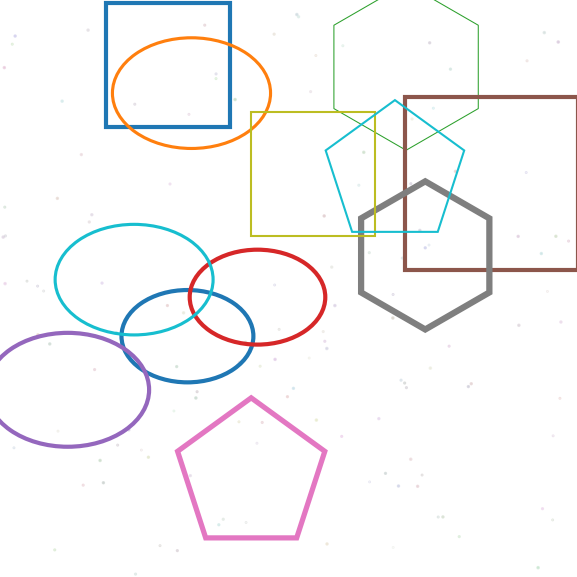[{"shape": "oval", "thickness": 2, "radius": 0.57, "center": [0.325, 0.417]}, {"shape": "square", "thickness": 2, "radius": 0.54, "center": [0.291, 0.886]}, {"shape": "oval", "thickness": 1.5, "radius": 0.68, "center": [0.332, 0.838]}, {"shape": "hexagon", "thickness": 0.5, "radius": 0.72, "center": [0.703, 0.883]}, {"shape": "oval", "thickness": 2, "radius": 0.59, "center": [0.446, 0.485]}, {"shape": "oval", "thickness": 2, "radius": 0.7, "center": [0.117, 0.324]}, {"shape": "square", "thickness": 2, "radius": 0.75, "center": [0.851, 0.682]}, {"shape": "pentagon", "thickness": 2.5, "radius": 0.67, "center": [0.435, 0.176]}, {"shape": "hexagon", "thickness": 3, "radius": 0.64, "center": [0.736, 0.557]}, {"shape": "square", "thickness": 1, "radius": 0.54, "center": [0.542, 0.699]}, {"shape": "pentagon", "thickness": 1, "radius": 0.63, "center": [0.684, 0.7]}, {"shape": "oval", "thickness": 1.5, "radius": 0.68, "center": [0.232, 0.515]}]